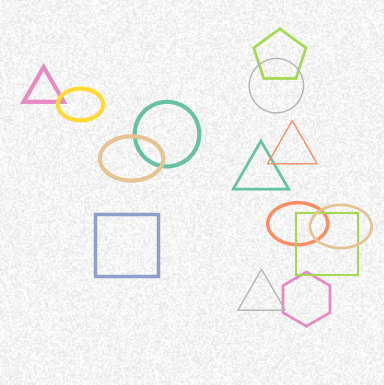[{"shape": "circle", "thickness": 3, "radius": 0.42, "center": [0.434, 0.652]}, {"shape": "triangle", "thickness": 2, "radius": 0.42, "center": [0.678, 0.55]}, {"shape": "triangle", "thickness": 1, "radius": 0.37, "center": [0.759, 0.612]}, {"shape": "oval", "thickness": 2.5, "radius": 0.39, "center": [0.773, 0.419]}, {"shape": "square", "thickness": 2.5, "radius": 0.41, "center": [0.329, 0.363]}, {"shape": "triangle", "thickness": 3, "radius": 0.3, "center": [0.113, 0.766]}, {"shape": "hexagon", "thickness": 2, "radius": 0.35, "center": [0.796, 0.223]}, {"shape": "square", "thickness": 1.5, "radius": 0.4, "center": [0.85, 0.366]}, {"shape": "pentagon", "thickness": 2, "radius": 0.36, "center": [0.727, 0.854]}, {"shape": "oval", "thickness": 3, "radius": 0.29, "center": [0.209, 0.729]}, {"shape": "oval", "thickness": 2, "radius": 0.4, "center": [0.885, 0.412]}, {"shape": "oval", "thickness": 3, "radius": 0.41, "center": [0.342, 0.588]}, {"shape": "triangle", "thickness": 1, "radius": 0.36, "center": [0.679, 0.23]}, {"shape": "circle", "thickness": 1, "radius": 0.35, "center": [0.718, 0.777]}]